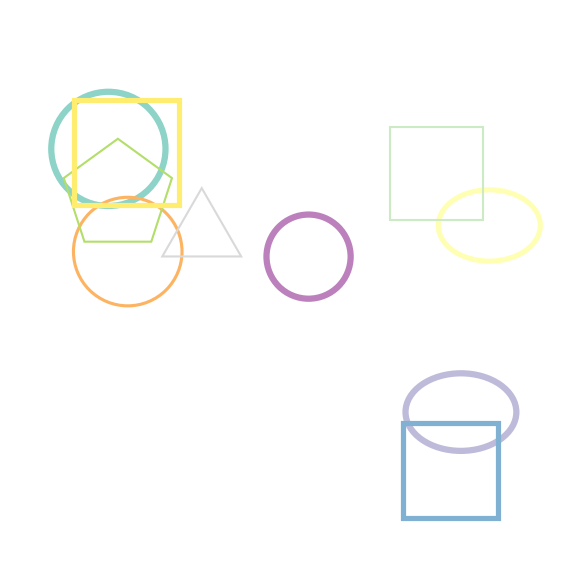[{"shape": "circle", "thickness": 3, "radius": 0.49, "center": [0.188, 0.741]}, {"shape": "oval", "thickness": 2.5, "radius": 0.44, "center": [0.847, 0.609]}, {"shape": "oval", "thickness": 3, "radius": 0.48, "center": [0.798, 0.286]}, {"shape": "square", "thickness": 2.5, "radius": 0.41, "center": [0.78, 0.184]}, {"shape": "circle", "thickness": 1.5, "radius": 0.47, "center": [0.221, 0.564]}, {"shape": "pentagon", "thickness": 1, "radius": 0.49, "center": [0.204, 0.66]}, {"shape": "triangle", "thickness": 1, "radius": 0.39, "center": [0.349, 0.594]}, {"shape": "circle", "thickness": 3, "radius": 0.36, "center": [0.534, 0.555]}, {"shape": "square", "thickness": 1, "radius": 0.4, "center": [0.756, 0.699]}, {"shape": "square", "thickness": 2.5, "radius": 0.45, "center": [0.22, 0.735]}]